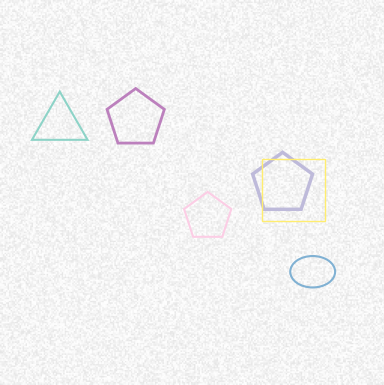[{"shape": "triangle", "thickness": 1.5, "radius": 0.42, "center": [0.155, 0.679]}, {"shape": "pentagon", "thickness": 2.5, "radius": 0.41, "center": [0.734, 0.523]}, {"shape": "oval", "thickness": 1.5, "radius": 0.29, "center": [0.812, 0.294]}, {"shape": "pentagon", "thickness": 1.5, "radius": 0.32, "center": [0.539, 0.437]}, {"shape": "pentagon", "thickness": 2, "radius": 0.39, "center": [0.352, 0.692]}, {"shape": "square", "thickness": 1, "radius": 0.41, "center": [0.762, 0.507]}]